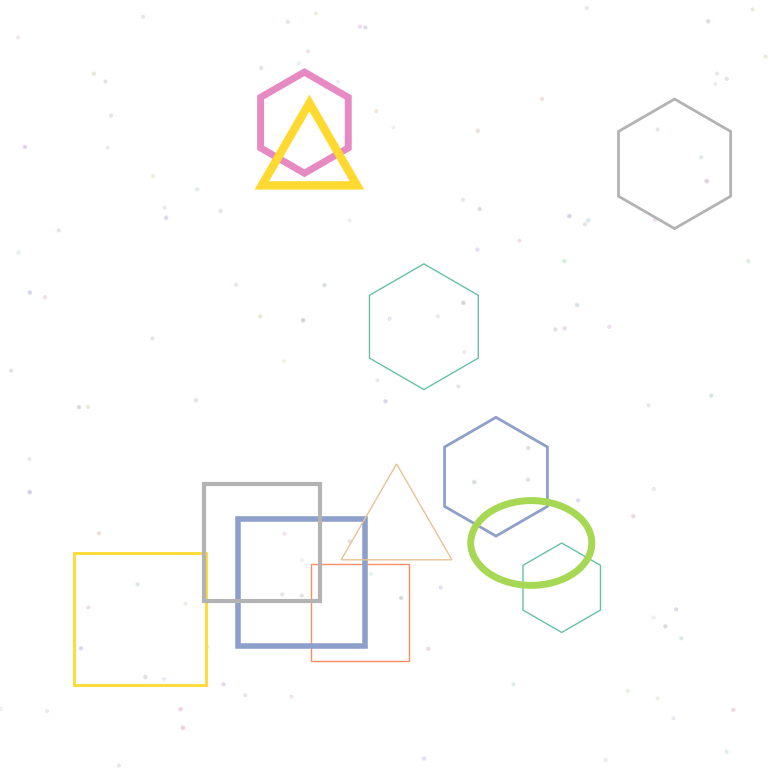[{"shape": "hexagon", "thickness": 0.5, "radius": 0.41, "center": [0.55, 0.576]}, {"shape": "hexagon", "thickness": 0.5, "radius": 0.29, "center": [0.73, 0.237]}, {"shape": "square", "thickness": 0.5, "radius": 0.32, "center": [0.467, 0.205]}, {"shape": "hexagon", "thickness": 1, "radius": 0.39, "center": [0.644, 0.381]}, {"shape": "square", "thickness": 2, "radius": 0.41, "center": [0.392, 0.244]}, {"shape": "hexagon", "thickness": 2.5, "radius": 0.33, "center": [0.395, 0.841]}, {"shape": "oval", "thickness": 2.5, "radius": 0.39, "center": [0.69, 0.295]}, {"shape": "square", "thickness": 1, "radius": 0.43, "center": [0.182, 0.196]}, {"shape": "triangle", "thickness": 3, "radius": 0.36, "center": [0.402, 0.795]}, {"shape": "triangle", "thickness": 0.5, "radius": 0.42, "center": [0.515, 0.315]}, {"shape": "square", "thickness": 1.5, "radius": 0.38, "center": [0.34, 0.295]}, {"shape": "hexagon", "thickness": 1, "radius": 0.42, "center": [0.876, 0.787]}]